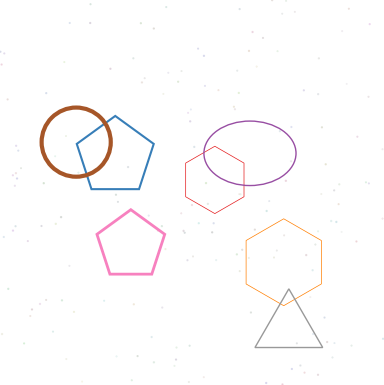[{"shape": "hexagon", "thickness": 0.5, "radius": 0.44, "center": [0.558, 0.533]}, {"shape": "pentagon", "thickness": 1.5, "radius": 0.53, "center": [0.299, 0.594]}, {"shape": "oval", "thickness": 1, "radius": 0.6, "center": [0.649, 0.602]}, {"shape": "hexagon", "thickness": 0.5, "radius": 0.56, "center": [0.737, 0.319]}, {"shape": "circle", "thickness": 3, "radius": 0.45, "center": [0.198, 0.631]}, {"shape": "pentagon", "thickness": 2, "radius": 0.46, "center": [0.34, 0.363]}, {"shape": "triangle", "thickness": 1, "radius": 0.51, "center": [0.75, 0.148]}]